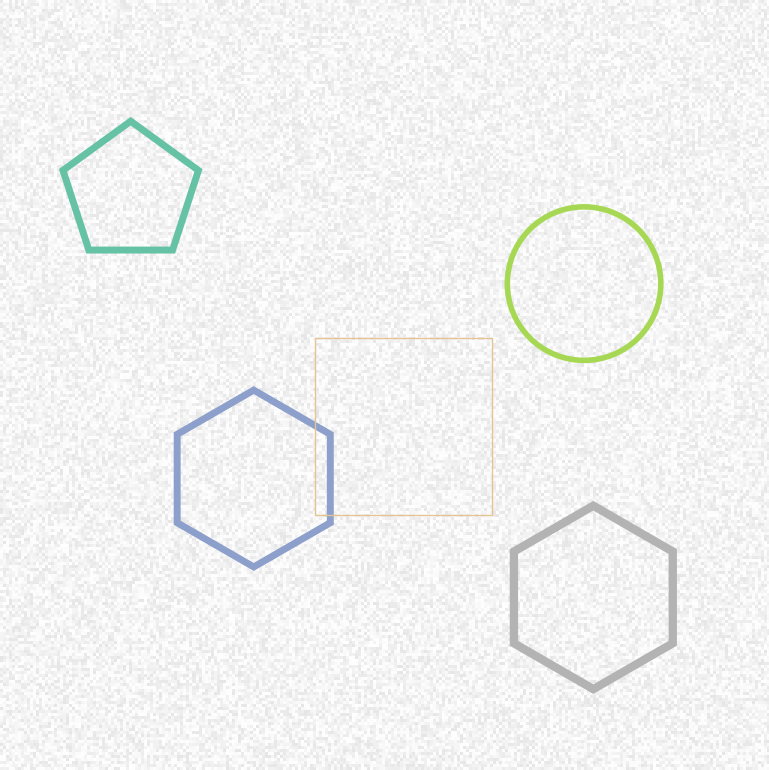[{"shape": "pentagon", "thickness": 2.5, "radius": 0.46, "center": [0.17, 0.75]}, {"shape": "hexagon", "thickness": 2.5, "radius": 0.57, "center": [0.33, 0.379]}, {"shape": "circle", "thickness": 2, "radius": 0.5, "center": [0.759, 0.632]}, {"shape": "square", "thickness": 0.5, "radius": 0.57, "center": [0.523, 0.446]}, {"shape": "hexagon", "thickness": 3, "radius": 0.6, "center": [0.771, 0.224]}]